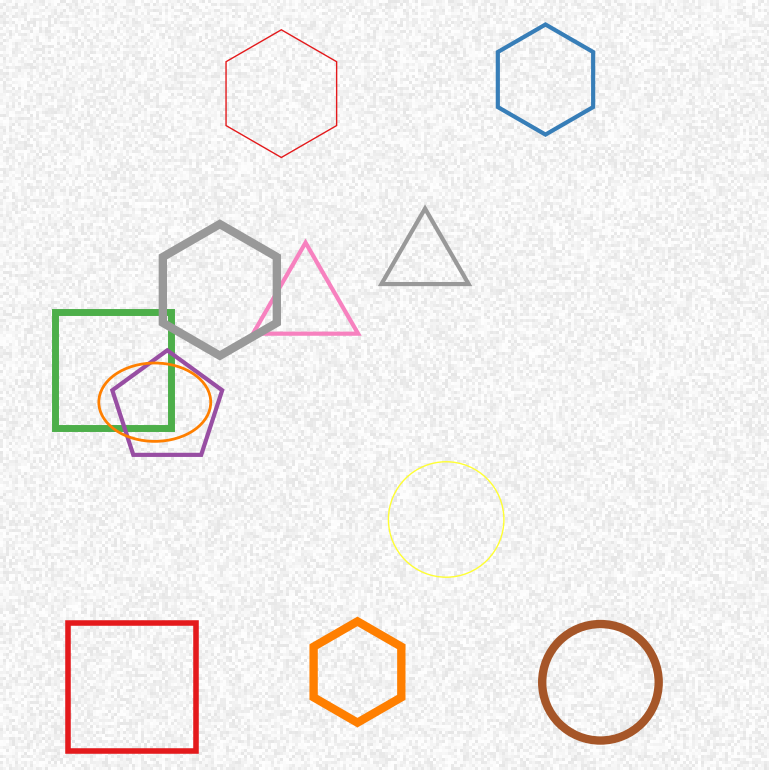[{"shape": "hexagon", "thickness": 0.5, "radius": 0.41, "center": [0.365, 0.878]}, {"shape": "square", "thickness": 2, "radius": 0.42, "center": [0.171, 0.107]}, {"shape": "hexagon", "thickness": 1.5, "radius": 0.36, "center": [0.708, 0.897]}, {"shape": "square", "thickness": 2.5, "radius": 0.38, "center": [0.147, 0.519]}, {"shape": "pentagon", "thickness": 1.5, "radius": 0.38, "center": [0.217, 0.47]}, {"shape": "hexagon", "thickness": 3, "radius": 0.33, "center": [0.464, 0.127]}, {"shape": "oval", "thickness": 1, "radius": 0.36, "center": [0.201, 0.478]}, {"shape": "circle", "thickness": 0.5, "radius": 0.37, "center": [0.579, 0.325]}, {"shape": "circle", "thickness": 3, "radius": 0.38, "center": [0.78, 0.114]}, {"shape": "triangle", "thickness": 1.5, "radius": 0.39, "center": [0.397, 0.606]}, {"shape": "triangle", "thickness": 1.5, "radius": 0.33, "center": [0.552, 0.664]}, {"shape": "hexagon", "thickness": 3, "radius": 0.43, "center": [0.286, 0.624]}]